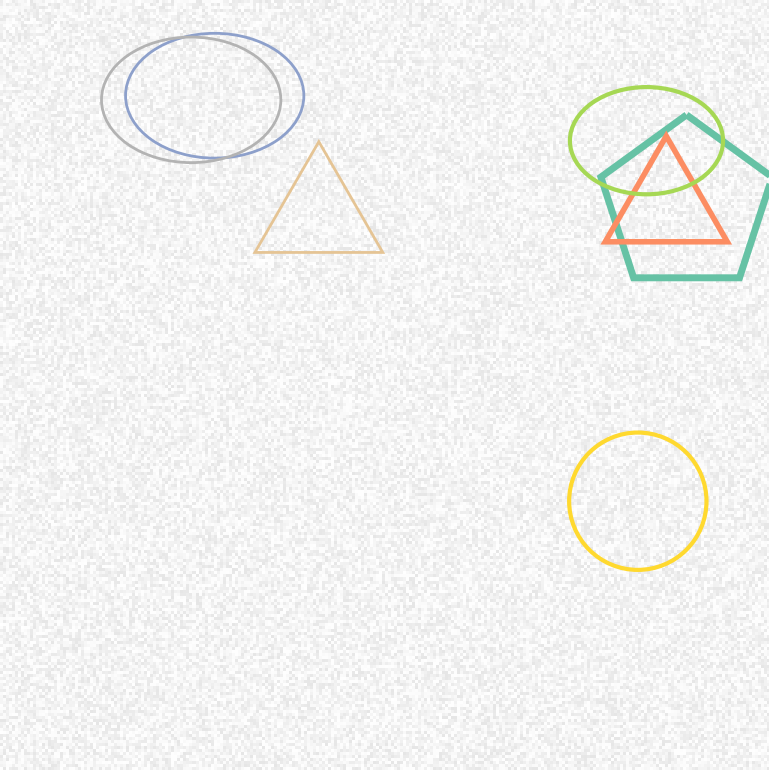[{"shape": "pentagon", "thickness": 2.5, "radius": 0.58, "center": [0.892, 0.734]}, {"shape": "triangle", "thickness": 2, "radius": 0.46, "center": [0.865, 0.732]}, {"shape": "oval", "thickness": 1, "radius": 0.58, "center": [0.279, 0.876]}, {"shape": "oval", "thickness": 1.5, "radius": 0.5, "center": [0.84, 0.817]}, {"shape": "circle", "thickness": 1.5, "radius": 0.45, "center": [0.828, 0.349]}, {"shape": "triangle", "thickness": 1, "radius": 0.48, "center": [0.414, 0.72]}, {"shape": "oval", "thickness": 1, "radius": 0.58, "center": [0.248, 0.87]}]